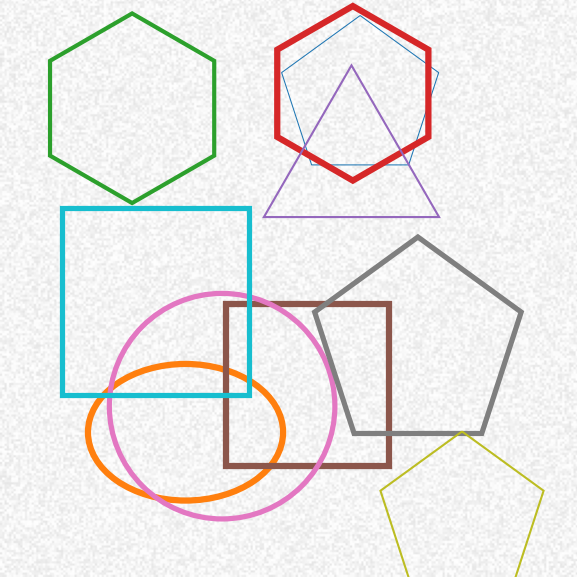[{"shape": "pentagon", "thickness": 0.5, "radius": 0.71, "center": [0.624, 0.829]}, {"shape": "oval", "thickness": 3, "radius": 0.84, "center": [0.321, 0.251]}, {"shape": "hexagon", "thickness": 2, "radius": 0.82, "center": [0.229, 0.812]}, {"shape": "hexagon", "thickness": 3, "radius": 0.76, "center": [0.611, 0.838]}, {"shape": "triangle", "thickness": 1, "radius": 0.88, "center": [0.609, 0.711]}, {"shape": "square", "thickness": 3, "radius": 0.7, "center": [0.532, 0.333]}, {"shape": "circle", "thickness": 2.5, "radius": 0.98, "center": [0.385, 0.296]}, {"shape": "pentagon", "thickness": 2.5, "radius": 0.94, "center": [0.724, 0.401]}, {"shape": "pentagon", "thickness": 1, "radius": 0.74, "center": [0.8, 0.103]}, {"shape": "square", "thickness": 2.5, "radius": 0.81, "center": [0.269, 0.476]}]